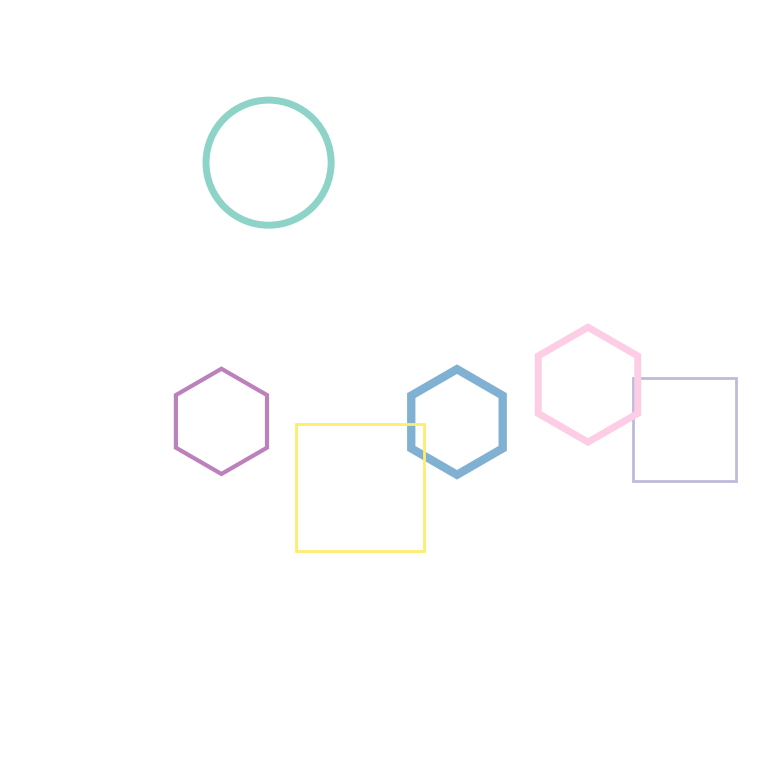[{"shape": "circle", "thickness": 2.5, "radius": 0.41, "center": [0.349, 0.789]}, {"shape": "square", "thickness": 1, "radius": 0.34, "center": [0.889, 0.442]}, {"shape": "hexagon", "thickness": 3, "radius": 0.34, "center": [0.593, 0.452]}, {"shape": "hexagon", "thickness": 2.5, "radius": 0.37, "center": [0.764, 0.5]}, {"shape": "hexagon", "thickness": 1.5, "radius": 0.34, "center": [0.288, 0.453]}, {"shape": "square", "thickness": 1, "radius": 0.41, "center": [0.467, 0.367]}]